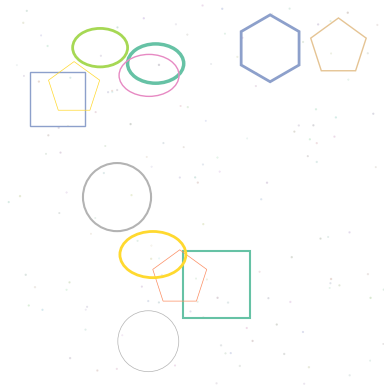[{"shape": "square", "thickness": 1.5, "radius": 0.43, "center": [0.562, 0.261]}, {"shape": "oval", "thickness": 2.5, "radius": 0.36, "center": [0.404, 0.835]}, {"shape": "pentagon", "thickness": 0.5, "radius": 0.37, "center": [0.467, 0.278]}, {"shape": "hexagon", "thickness": 2, "radius": 0.43, "center": [0.702, 0.875]}, {"shape": "square", "thickness": 1, "radius": 0.35, "center": [0.149, 0.743]}, {"shape": "oval", "thickness": 1, "radius": 0.39, "center": [0.387, 0.804]}, {"shape": "oval", "thickness": 2, "radius": 0.36, "center": [0.26, 0.876]}, {"shape": "pentagon", "thickness": 0.5, "radius": 0.35, "center": [0.192, 0.77]}, {"shape": "oval", "thickness": 2, "radius": 0.43, "center": [0.397, 0.339]}, {"shape": "pentagon", "thickness": 1, "radius": 0.38, "center": [0.879, 0.878]}, {"shape": "circle", "thickness": 0.5, "radius": 0.4, "center": [0.385, 0.114]}, {"shape": "circle", "thickness": 1.5, "radius": 0.44, "center": [0.304, 0.488]}]